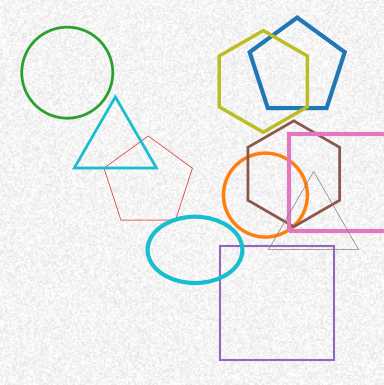[{"shape": "pentagon", "thickness": 3, "radius": 0.65, "center": [0.772, 0.824]}, {"shape": "circle", "thickness": 2.5, "radius": 0.54, "center": [0.689, 0.493]}, {"shape": "circle", "thickness": 2, "radius": 0.59, "center": [0.175, 0.811]}, {"shape": "pentagon", "thickness": 0.5, "radius": 0.6, "center": [0.385, 0.526]}, {"shape": "square", "thickness": 1.5, "radius": 0.74, "center": [0.719, 0.214]}, {"shape": "hexagon", "thickness": 2, "radius": 0.69, "center": [0.763, 0.549]}, {"shape": "square", "thickness": 3, "radius": 0.63, "center": [0.876, 0.527]}, {"shape": "triangle", "thickness": 0.5, "radius": 0.68, "center": [0.815, 0.419]}, {"shape": "hexagon", "thickness": 2.5, "radius": 0.66, "center": [0.684, 0.788]}, {"shape": "triangle", "thickness": 2, "radius": 0.62, "center": [0.3, 0.625]}, {"shape": "oval", "thickness": 3, "radius": 0.62, "center": [0.506, 0.351]}]